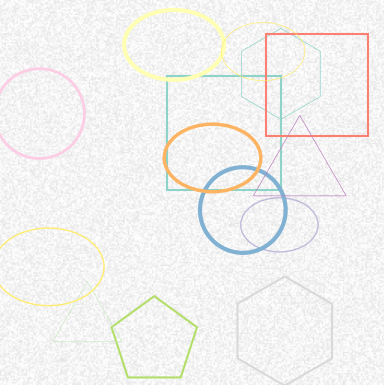[{"shape": "hexagon", "thickness": 0.5, "radius": 0.59, "center": [0.73, 0.808]}, {"shape": "square", "thickness": 1.5, "radius": 0.74, "center": [0.582, 0.655]}, {"shape": "oval", "thickness": 3, "radius": 0.65, "center": [0.452, 0.883]}, {"shape": "oval", "thickness": 1, "radius": 0.5, "center": [0.726, 0.416]}, {"shape": "square", "thickness": 1.5, "radius": 0.66, "center": [0.823, 0.779]}, {"shape": "circle", "thickness": 3, "radius": 0.56, "center": [0.631, 0.454]}, {"shape": "oval", "thickness": 2.5, "radius": 0.63, "center": [0.552, 0.59]}, {"shape": "pentagon", "thickness": 1.5, "radius": 0.58, "center": [0.401, 0.114]}, {"shape": "circle", "thickness": 2, "radius": 0.58, "center": [0.103, 0.705]}, {"shape": "hexagon", "thickness": 1.5, "radius": 0.71, "center": [0.74, 0.14]}, {"shape": "triangle", "thickness": 0.5, "radius": 0.7, "center": [0.779, 0.561]}, {"shape": "triangle", "thickness": 0.5, "radius": 0.52, "center": [0.227, 0.164]}, {"shape": "oval", "thickness": 0.5, "radius": 0.54, "center": [0.684, 0.866]}, {"shape": "oval", "thickness": 1, "radius": 0.72, "center": [0.126, 0.307]}]